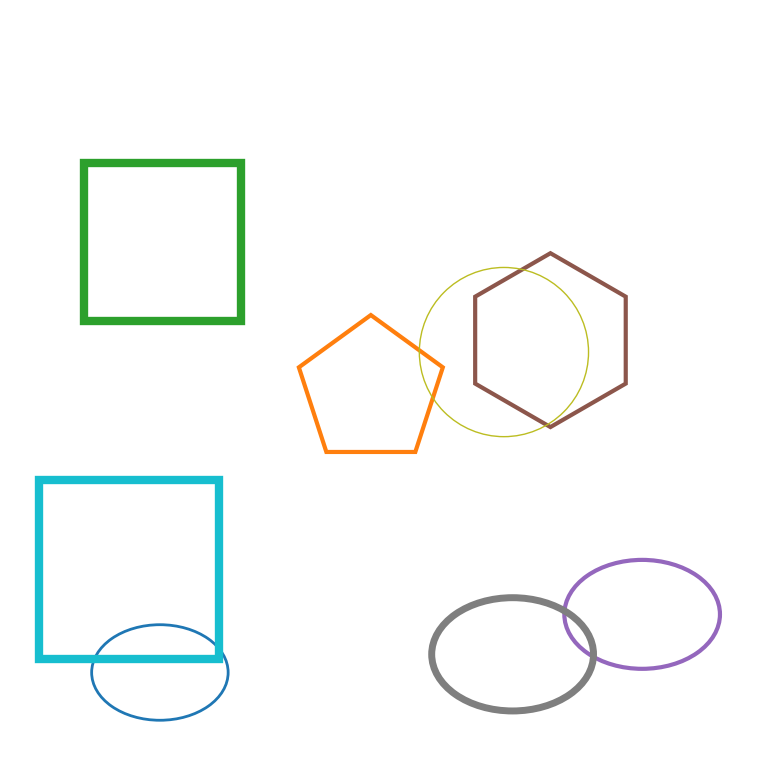[{"shape": "oval", "thickness": 1, "radius": 0.44, "center": [0.208, 0.127]}, {"shape": "pentagon", "thickness": 1.5, "radius": 0.49, "center": [0.482, 0.493]}, {"shape": "square", "thickness": 3, "radius": 0.51, "center": [0.211, 0.686]}, {"shape": "oval", "thickness": 1.5, "radius": 0.51, "center": [0.834, 0.202]}, {"shape": "hexagon", "thickness": 1.5, "radius": 0.56, "center": [0.715, 0.558]}, {"shape": "oval", "thickness": 2.5, "radius": 0.53, "center": [0.666, 0.15]}, {"shape": "circle", "thickness": 0.5, "radius": 0.55, "center": [0.654, 0.543]}, {"shape": "square", "thickness": 3, "radius": 0.58, "center": [0.167, 0.261]}]